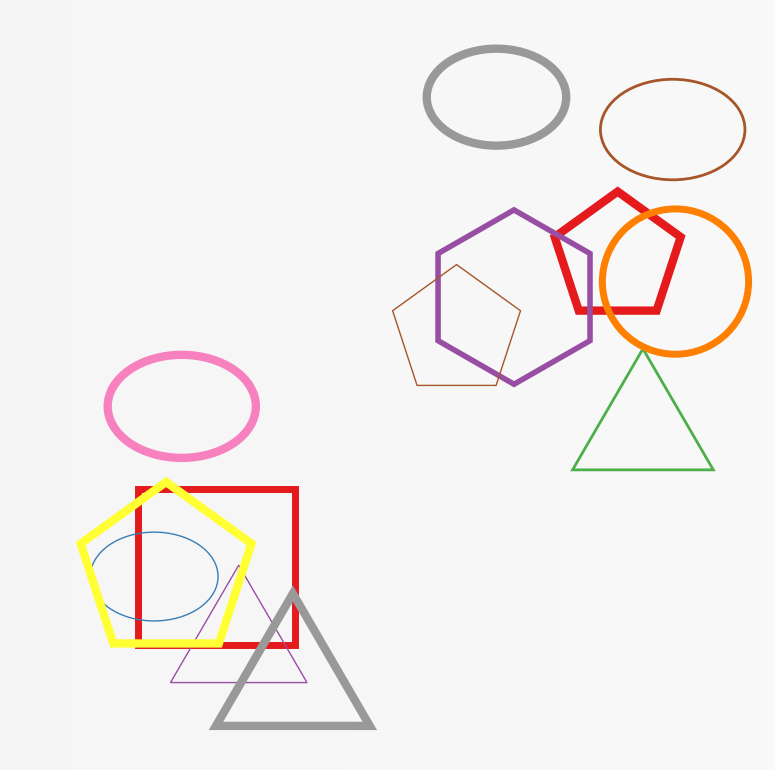[{"shape": "pentagon", "thickness": 3, "radius": 0.43, "center": [0.797, 0.666]}, {"shape": "square", "thickness": 2.5, "radius": 0.51, "center": [0.279, 0.263]}, {"shape": "oval", "thickness": 0.5, "radius": 0.41, "center": [0.199, 0.251]}, {"shape": "triangle", "thickness": 1, "radius": 0.52, "center": [0.83, 0.442]}, {"shape": "hexagon", "thickness": 2, "radius": 0.57, "center": [0.663, 0.614]}, {"shape": "triangle", "thickness": 0.5, "radius": 0.51, "center": [0.308, 0.164]}, {"shape": "circle", "thickness": 2.5, "radius": 0.47, "center": [0.872, 0.634]}, {"shape": "pentagon", "thickness": 3, "radius": 0.58, "center": [0.214, 0.258]}, {"shape": "oval", "thickness": 1, "radius": 0.47, "center": [0.868, 0.832]}, {"shape": "pentagon", "thickness": 0.5, "radius": 0.43, "center": [0.589, 0.57]}, {"shape": "oval", "thickness": 3, "radius": 0.48, "center": [0.235, 0.472]}, {"shape": "triangle", "thickness": 3, "radius": 0.57, "center": [0.378, 0.115]}, {"shape": "oval", "thickness": 3, "radius": 0.45, "center": [0.641, 0.874]}]